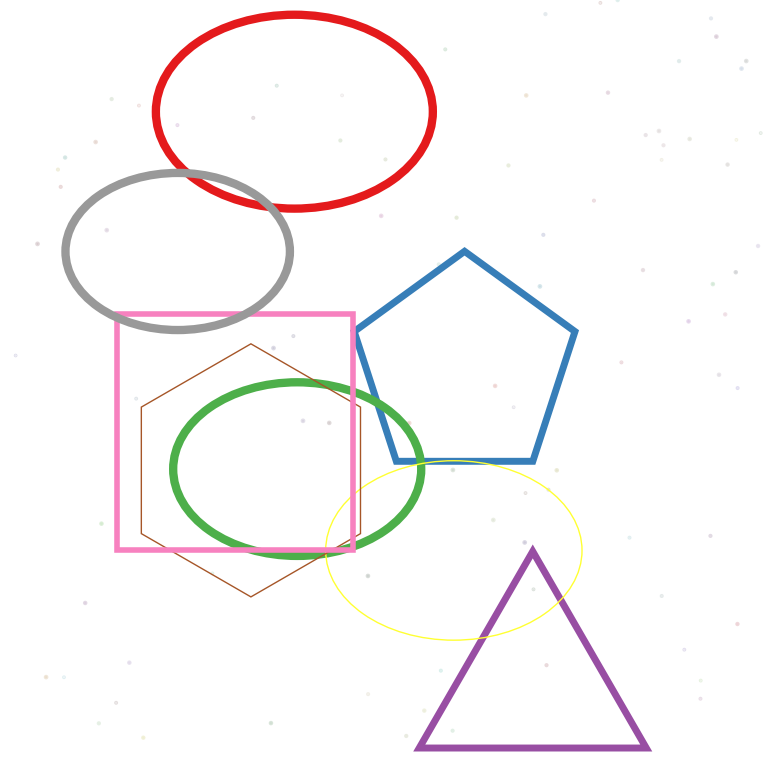[{"shape": "oval", "thickness": 3, "radius": 0.9, "center": [0.382, 0.855]}, {"shape": "pentagon", "thickness": 2.5, "radius": 0.75, "center": [0.603, 0.523]}, {"shape": "oval", "thickness": 3, "radius": 0.81, "center": [0.386, 0.391]}, {"shape": "triangle", "thickness": 2.5, "radius": 0.85, "center": [0.692, 0.114]}, {"shape": "oval", "thickness": 0.5, "radius": 0.83, "center": [0.589, 0.285]}, {"shape": "hexagon", "thickness": 0.5, "radius": 0.82, "center": [0.326, 0.389]}, {"shape": "square", "thickness": 2, "radius": 0.77, "center": [0.305, 0.439]}, {"shape": "oval", "thickness": 3, "radius": 0.73, "center": [0.231, 0.673]}]